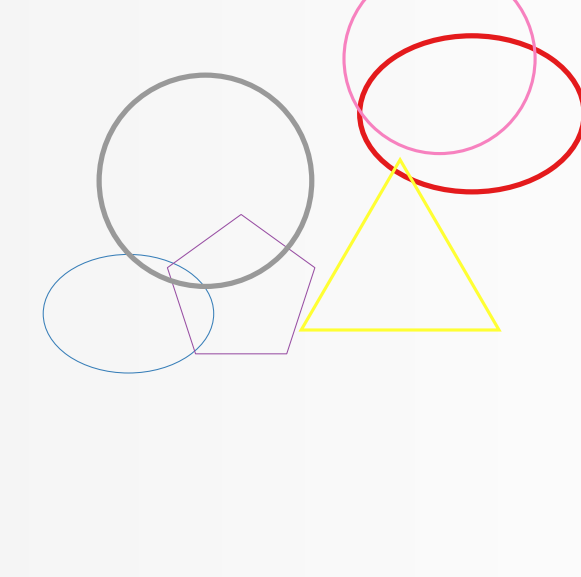[{"shape": "oval", "thickness": 2.5, "radius": 0.97, "center": [0.812, 0.802]}, {"shape": "oval", "thickness": 0.5, "radius": 0.73, "center": [0.221, 0.456]}, {"shape": "pentagon", "thickness": 0.5, "radius": 0.67, "center": [0.415, 0.494]}, {"shape": "triangle", "thickness": 1.5, "radius": 0.98, "center": [0.688, 0.526]}, {"shape": "circle", "thickness": 1.5, "radius": 0.82, "center": [0.756, 0.898]}, {"shape": "circle", "thickness": 2.5, "radius": 0.91, "center": [0.353, 0.686]}]